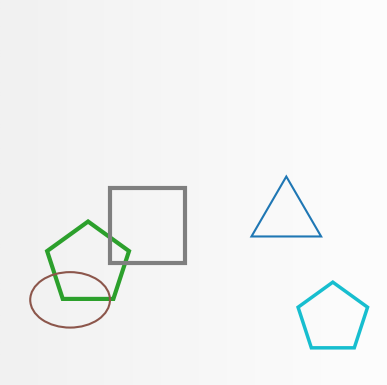[{"shape": "triangle", "thickness": 1.5, "radius": 0.52, "center": [0.739, 0.438]}, {"shape": "pentagon", "thickness": 3, "radius": 0.56, "center": [0.227, 0.314]}, {"shape": "oval", "thickness": 1.5, "radius": 0.51, "center": [0.181, 0.221]}, {"shape": "square", "thickness": 3, "radius": 0.49, "center": [0.381, 0.415]}, {"shape": "pentagon", "thickness": 2.5, "radius": 0.47, "center": [0.859, 0.173]}]